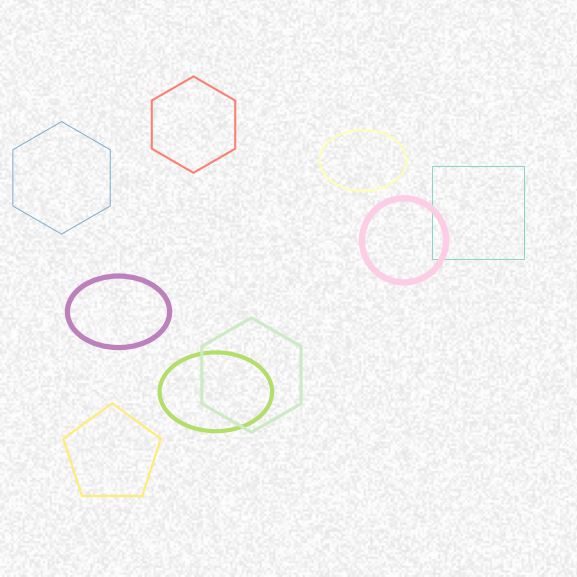[{"shape": "square", "thickness": 0.5, "radius": 0.4, "center": [0.828, 0.632]}, {"shape": "oval", "thickness": 1, "radius": 0.38, "center": [0.629, 0.721]}, {"shape": "hexagon", "thickness": 1, "radius": 0.42, "center": [0.335, 0.783]}, {"shape": "hexagon", "thickness": 0.5, "radius": 0.49, "center": [0.107, 0.691]}, {"shape": "oval", "thickness": 2, "radius": 0.49, "center": [0.374, 0.321]}, {"shape": "circle", "thickness": 3, "radius": 0.36, "center": [0.7, 0.583]}, {"shape": "oval", "thickness": 2.5, "radius": 0.44, "center": [0.205, 0.459]}, {"shape": "hexagon", "thickness": 1.5, "radius": 0.5, "center": [0.435, 0.35]}, {"shape": "pentagon", "thickness": 1, "radius": 0.44, "center": [0.194, 0.212]}]